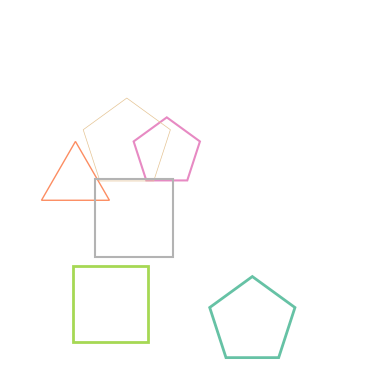[{"shape": "pentagon", "thickness": 2, "radius": 0.58, "center": [0.655, 0.165]}, {"shape": "triangle", "thickness": 1, "radius": 0.51, "center": [0.196, 0.531]}, {"shape": "pentagon", "thickness": 1.5, "radius": 0.45, "center": [0.433, 0.605]}, {"shape": "square", "thickness": 2, "radius": 0.49, "center": [0.287, 0.211]}, {"shape": "pentagon", "thickness": 0.5, "radius": 0.6, "center": [0.329, 0.626]}, {"shape": "square", "thickness": 1.5, "radius": 0.5, "center": [0.347, 0.434]}]